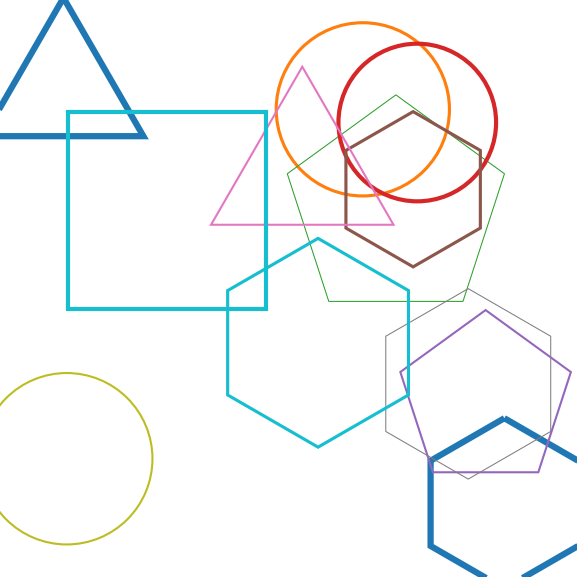[{"shape": "hexagon", "thickness": 3, "radius": 0.74, "center": [0.873, 0.127]}, {"shape": "triangle", "thickness": 3, "radius": 0.8, "center": [0.11, 0.843]}, {"shape": "circle", "thickness": 1.5, "radius": 0.75, "center": [0.628, 0.81]}, {"shape": "pentagon", "thickness": 0.5, "radius": 0.99, "center": [0.686, 0.637]}, {"shape": "circle", "thickness": 2, "radius": 0.68, "center": [0.723, 0.787]}, {"shape": "pentagon", "thickness": 1, "radius": 0.78, "center": [0.841, 0.307]}, {"shape": "hexagon", "thickness": 1.5, "radius": 0.67, "center": [0.715, 0.671]}, {"shape": "triangle", "thickness": 1, "radius": 0.91, "center": [0.523, 0.701]}, {"shape": "hexagon", "thickness": 0.5, "radius": 0.82, "center": [0.811, 0.334]}, {"shape": "circle", "thickness": 1, "radius": 0.74, "center": [0.116, 0.205]}, {"shape": "square", "thickness": 2, "radius": 0.85, "center": [0.289, 0.635]}, {"shape": "hexagon", "thickness": 1.5, "radius": 0.9, "center": [0.551, 0.406]}]